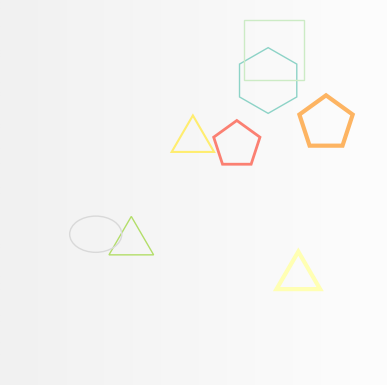[{"shape": "hexagon", "thickness": 1, "radius": 0.43, "center": [0.692, 0.791]}, {"shape": "triangle", "thickness": 3, "radius": 0.32, "center": [0.77, 0.282]}, {"shape": "pentagon", "thickness": 2, "radius": 0.31, "center": [0.611, 0.624]}, {"shape": "pentagon", "thickness": 3, "radius": 0.36, "center": [0.841, 0.68]}, {"shape": "triangle", "thickness": 1, "radius": 0.33, "center": [0.339, 0.371]}, {"shape": "oval", "thickness": 1, "radius": 0.34, "center": [0.247, 0.392]}, {"shape": "square", "thickness": 1, "radius": 0.39, "center": [0.707, 0.869]}, {"shape": "triangle", "thickness": 1.5, "radius": 0.32, "center": [0.498, 0.637]}]